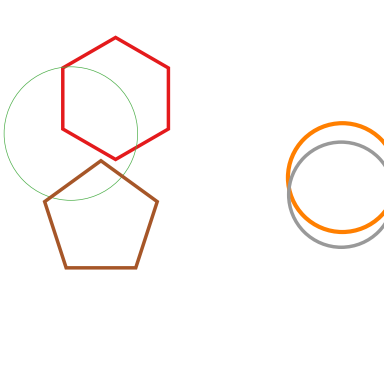[{"shape": "hexagon", "thickness": 2.5, "radius": 0.79, "center": [0.3, 0.744]}, {"shape": "circle", "thickness": 0.5, "radius": 0.87, "center": [0.184, 0.653]}, {"shape": "circle", "thickness": 3, "radius": 0.71, "center": [0.889, 0.539]}, {"shape": "pentagon", "thickness": 2.5, "radius": 0.77, "center": [0.262, 0.429]}, {"shape": "circle", "thickness": 2.5, "radius": 0.68, "center": [0.886, 0.494]}]